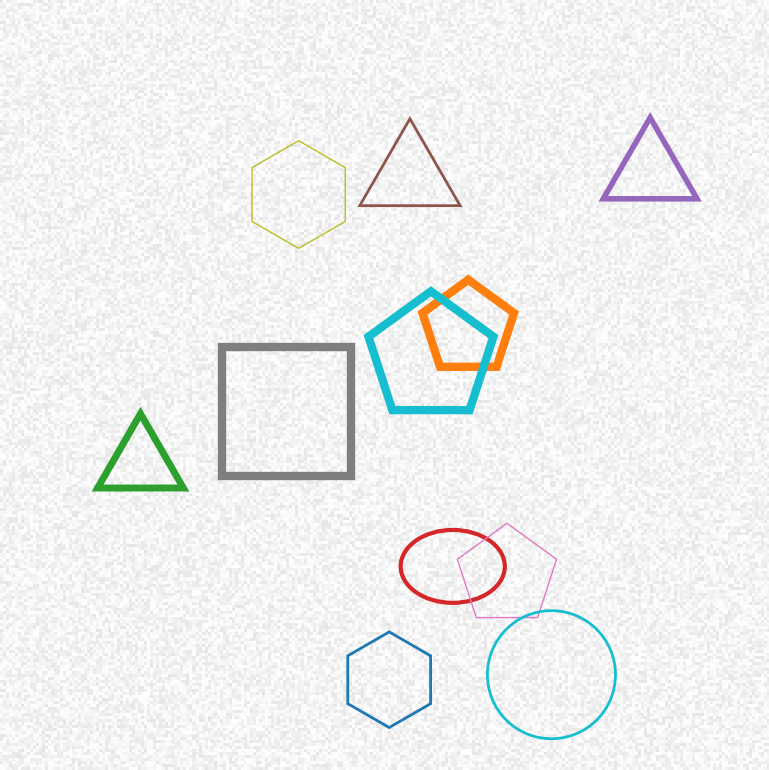[{"shape": "hexagon", "thickness": 1, "radius": 0.31, "center": [0.505, 0.117]}, {"shape": "pentagon", "thickness": 3, "radius": 0.31, "center": [0.608, 0.574]}, {"shape": "triangle", "thickness": 2.5, "radius": 0.32, "center": [0.182, 0.398]}, {"shape": "oval", "thickness": 1.5, "radius": 0.34, "center": [0.588, 0.264]}, {"shape": "triangle", "thickness": 2, "radius": 0.35, "center": [0.844, 0.777]}, {"shape": "triangle", "thickness": 1, "radius": 0.38, "center": [0.532, 0.771]}, {"shape": "pentagon", "thickness": 0.5, "radius": 0.34, "center": [0.658, 0.253]}, {"shape": "square", "thickness": 3, "radius": 0.42, "center": [0.372, 0.465]}, {"shape": "hexagon", "thickness": 0.5, "radius": 0.35, "center": [0.388, 0.747]}, {"shape": "circle", "thickness": 1, "radius": 0.42, "center": [0.716, 0.124]}, {"shape": "pentagon", "thickness": 3, "radius": 0.43, "center": [0.56, 0.536]}]